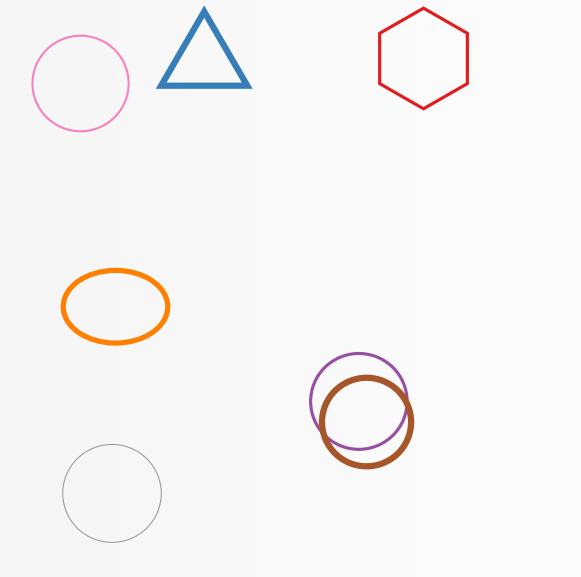[{"shape": "hexagon", "thickness": 1.5, "radius": 0.44, "center": [0.729, 0.898]}, {"shape": "triangle", "thickness": 3, "radius": 0.43, "center": [0.351, 0.894]}, {"shape": "circle", "thickness": 1.5, "radius": 0.41, "center": [0.617, 0.304]}, {"shape": "oval", "thickness": 2.5, "radius": 0.45, "center": [0.199, 0.468]}, {"shape": "circle", "thickness": 3, "radius": 0.38, "center": [0.631, 0.268]}, {"shape": "circle", "thickness": 1, "radius": 0.41, "center": [0.139, 0.855]}, {"shape": "circle", "thickness": 0.5, "radius": 0.42, "center": [0.193, 0.145]}]